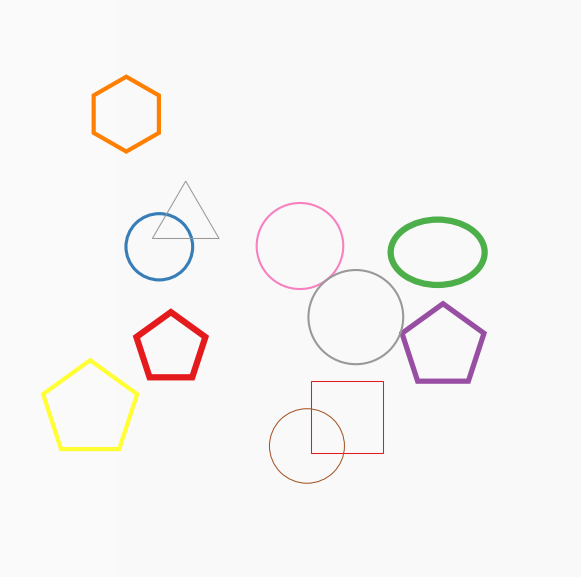[{"shape": "pentagon", "thickness": 3, "radius": 0.31, "center": [0.294, 0.396]}, {"shape": "square", "thickness": 0.5, "radius": 0.31, "center": [0.597, 0.278]}, {"shape": "circle", "thickness": 1.5, "radius": 0.29, "center": [0.274, 0.572]}, {"shape": "oval", "thickness": 3, "radius": 0.4, "center": [0.753, 0.562]}, {"shape": "pentagon", "thickness": 2.5, "radius": 0.37, "center": [0.762, 0.399]}, {"shape": "hexagon", "thickness": 2, "radius": 0.32, "center": [0.217, 0.801]}, {"shape": "pentagon", "thickness": 2, "radius": 0.43, "center": [0.155, 0.29]}, {"shape": "circle", "thickness": 0.5, "radius": 0.32, "center": [0.528, 0.227]}, {"shape": "circle", "thickness": 1, "radius": 0.37, "center": [0.516, 0.573]}, {"shape": "circle", "thickness": 1, "radius": 0.41, "center": [0.612, 0.45]}, {"shape": "triangle", "thickness": 0.5, "radius": 0.33, "center": [0.319, 0.619]}]